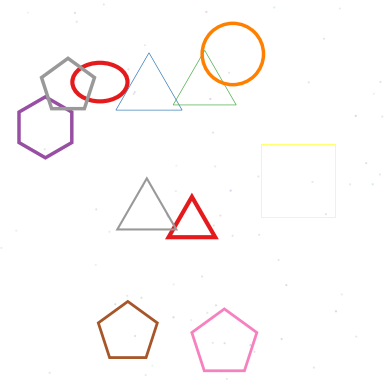[{"shape": "oval", "thickness": 3, "radius": 0.36, "center": [0.26, 0.787]}, {"shape": "triangle", "thickness": 3, "radius": 0.35, "center": [0.498, 0.419]}, {"shape": "triangle", "thickness": 0.5, "radius": 0.5, "center": [0.387, 0.764]}, {"shape": "triangle", "thickness": 0.5, "radius": 0.47, "center": [0.532, 0.775]}, {"shape": "hexagon", "thickness": 2.5, "radius": 0.4, "center": [0.118, 0.669]}, {"shape": "circle", "thickness": 2.5, "radius": 0.4, "center": [0.605, 0.86]}, {"shape": "square", "thickness": 0.5, "radius": 0.48, "center": [0.774, 0.531]}, {"shape": "pentagon", "thickness": 2, "radius": 0.4, "center": [0.332, 0.136]}, {"shape": "pentagon", "thickness": 2, "radius": 0.44, "center": [0.583, 0.109]}, {"shape": "triangle", "thickness": 1.5, "radius": 0.44, "center": [0.381, 0.448]}, {"shape": "pentagon", "thickness": 2.5, "radius": 0.36, "center": [0.177, 0.776]}]